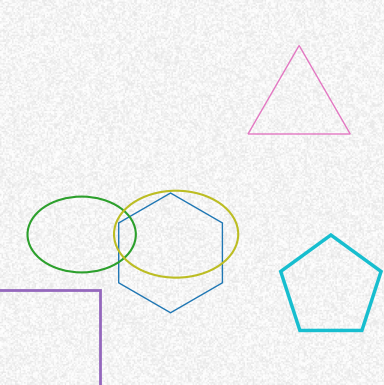[{"shape": "hexagon", "thickness": 1, "radius": 0.78, "center": [0.443, 0.343]}, {"shape": "oval", "thickness": 1.5, "radius": 0.7, "center": [0.212, 0.391]}, {"shape": "square", "thickness": 2, "radius": 0.68, "center": [0.123, 0.11]}, {"shape": "triangle", "thickness": 1, "radius": 0.77, "center": [0.777, 0.729]}, {"shape": "oval", "thickness": 1.5, "radius": 0.81, "center": [0.457, 0.392]}, {"shape": "pentagon", "thickness": 2.5, "radius": 0.69, "center": [0.859, 0.253]}]